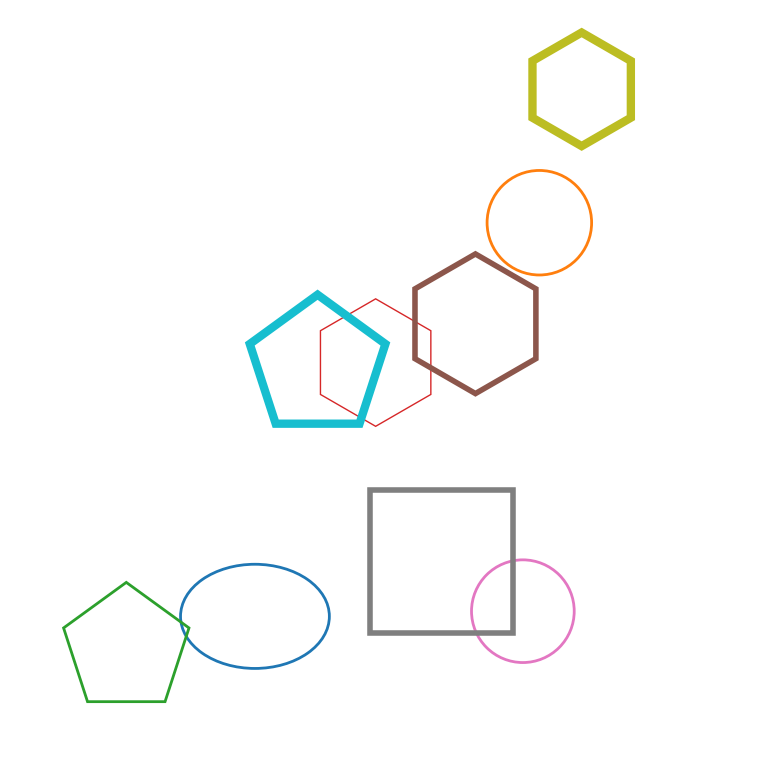[{"shape": "oval", "thickness": 1, "radius": 0.48, "center": [0.331, 0.2]}, {"shape": "circle", "thickness": 1, "radius": 0.34, "center": [0.7, 0.711]}, {"shape": "pentagon", "thickness": 1, "radius": 0.43, "center": [0.164, 0.158]}, {"shape": "hexagon", "thickness": 0.5, "radius": 0.41, "center": [0.488, 0.529]}, {"shape": "hexagon", "thickness": 2, "radius": 0.45, "center": [0.617, 0.58]}, {"shape": "circle", "thickness": 1, "radius": 0.33, "center": [0.679, 0.206]}, {"shape": "square", "thickness": 2, "radius": 0.46, "center": [0.573, 0.271]}, {"shape": "hexagon", "thickness": 3, "radius": 0.37, "center": [0.755, 0.884]}, {"shape": "pentagon", "thickness": 3, "radius": 0.46, "center": [0.412, 0.525]}]